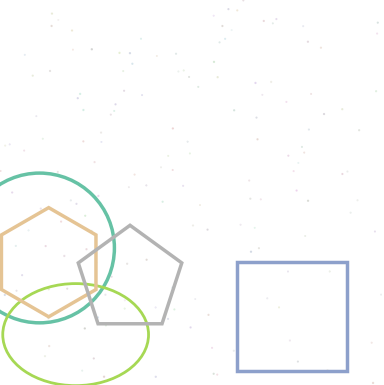[{"shape": "circle", "thickness": 2.5, "radius": 0.97, "center": [0.103, 0.356]}, {"shape": "square", "thickness": 2.5, "radius": 0.71, "center": [0.759, 0.178]}, {"shape": "oval", "thickness": 2, "radius": 0.95, "center": [0.196, 0.131]}, {"shape": "hexagon", "thickness": 2.5, "radius": 0.71, "center": [0.127, 0.319]}, {"shape": "pentagon", "thickness": 2.5, "radius": 0.71, "center": [0.338, 0.273]}]